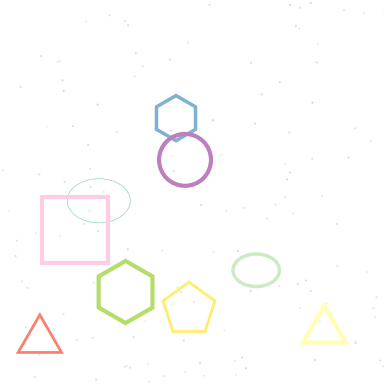[{"shape": "oval", "thickness": 0.5, "radius": 0.41, "center": [0.257, 0.479]}, {"shape": "triangle", "thickness": 3, "radius": 0.32, "center": [0.842, 0.142]}, {"shape": "triangle", "thickness": 2, "radius": 0.33, "center": [0.103, 0.117]}, {"shape": "hexagon", "thickness": 2.5, "radius": 0.29, "center": [0.457, 0.693]}, {"shape": "hexagon", "thickness": 3, "radius": 0.4, "center": [0.326, 0.242]}, {"shape": "square", "thickness": 3, "radius": 0.42, "center": [0.194, 0.402]}, {"shape": "circle", "thickness": 3, "radius": 0.34, "center": [0.481, 0.585]}, {"shape": "oval", "thickness": 2.5, "radius": 0.3, "center": [0.665, 0.298]}, {"shape": "pentagon", "thickness": 2, "radius": 0.35, "center": [0.491, 0.197]}]